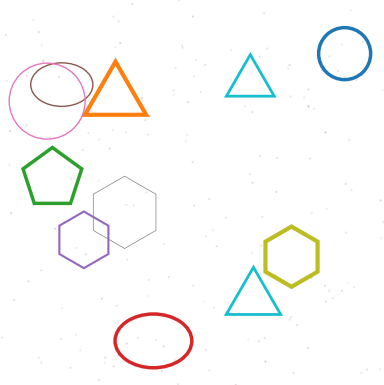[{"shape": "circle", "thickness": 2.5, "radius": 0.34, "center": [0.895, 0.861]}, {"shape": "triangle", "thickness": 3, "radius": 0.46, "center": [0.3, 0.748]}, {"shape": "pentagon", "thickness": 2.5, "radius": 0.4, "center": [0.136, 0.537]}, {"shape": "oval", "thickness": 2.5, "radius": 0.5, "center": [0.399, 0.115]}, {"shape": "hexagon", "thickness": 1.5, "radius": 0.37, "center": [0.218, 0.377]}, {"shape": "oval", "thickness": 1, "radius": 0.4, "center": [0.16, 0.78]}, {"shape": "circle", "thickness": 1, "radius": 0.49, "center": [0.122, 0.737]}, {"shape": "hexagon", "thickness": 0.5, "radius": 0.47, "center": [0.324, 0.449]}, {"shape": "hexagon", "thickness": 3, "radius": 0.39, "center": [0.757, 0.333]}, {"shape": "triangle", "thickness": 2, "radius": 0.36, "center": [0.65, 0.786]}, {"shape": "triangle", "thickness": 2, "radius": 0.41, "center": [0.658, 0.224]}]